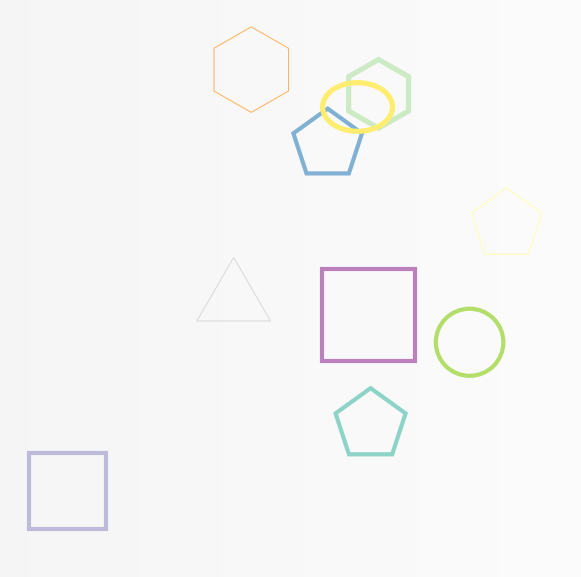[{"shape": "pentagon", "thickness": 2, "radius": 0.32, "center": [0.638, 0.264]}, {"shape": "pentagon", "thickness": 0.5, "radius": 0.32, "center": [0.872, 0.61]}, {"shape": "square", "thickness": 2, "radius": 0.33, "center": [0.116, 0.149]}, {"shape": "pentagon", "thickness": 2, "radius": 0.31, "center": [0.564, 0.749]}, {"shape": "hexagon", "thickness": 0.5, "radius": 0.37, "center": [0.432, 0.879]}, {"shape": "circle", "thickness": 2, "radius": 0.29, "center": [0.808, 0.406]}, {"shape": "triangle", "thickness": 0.5, "radius": 0.37, "center": [0.402, 0.48]}, {"shape": "square", "thickness": 2, "radius": 0.4, "center": [0.634, 0.454]}, {"shape": "hexagon", "thickness": 2.5, "radius": 0.3, "center": [0.651, 0.837]}, {"shape": "oval", "thickness": 2.5, "radius": 0.3, "center": [0.615, 0.814]}]